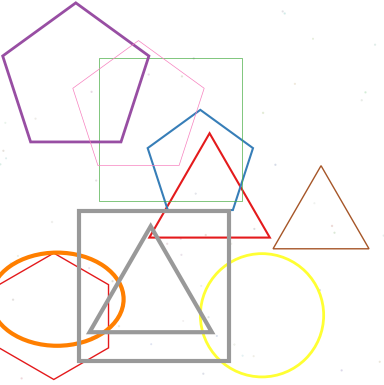[{"shape": "hexagon", "thickness": 1, "radius": 0.82, "center": [0.14, 0.179]}, {"shape": "triangle", "thickness": 1.5, "radius": 0.9, "center": [0.544, 0.473]}, {"shape": "pentagon", "thickness": 1.5, "radius": 0.72, "center": [0.52, 0.571]}, {"shape": "square", "thickness": 0.5, "radius": 0.93, "center": [0.442, 0.664]}, {"shape": "pentagon", "thickness": 2, "radius": 1.0, "center": [0.197, 0.793]}, {"shape": "oval", "thickness": 3, "radius": 0.86, "center": [0.148, 0.223]}, {"shape": "circle", "thickness": 2, "radius": 0.8, "center": [0.681, 0.181]}, {"shape": "triangle", "thickness": 1, "radius": 0.72, "center": [0.834, 0.426]}, {"shape": "pentagon", "thickness": 0.5, "radius": 0.9, "center": [0.36, 0.715]}, {"shape": "triangle", "thickness": 3, "radius": 0.92, "center": [0.391, 0.229]}, {"shape": "square", "thickness": 3, "radius": 0.97, "center": [0.4, 0.257]}]